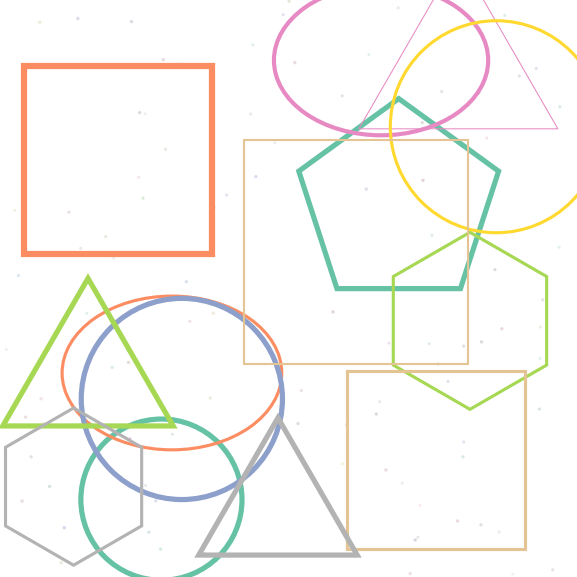[{"shape": "pentagon", "thickness": 2.5, "radius": 0.91, "center": [0.69, 0.646]}, {"shape": "circle", "thickness": 2.5, "radius": 0.7, "center": [0.28, 0.134]}, {"shape": "oval", "thickness": 1.5, "radius": 0.95, "center": [0.298, 0.353]}, {"shape": "square", "thickness": 3, "radius": 0.82, "center": [0.204, 0.722]}, {"shape": "circle", "thickness": 2.5, "radius": 0.87, "center": [0.315, 0.308]}, {"shape": "triangle", "thickness": 0.5, "radius": 0.99, "center": [0.794, 0.876]}, {"shape": "oval", "thickness": 2, "radius": 0.93, "center": [0.66, 0.895]}, {"shape": "hexagon", "thickness": 1.5, "radius": 0.77, "center": [0.814, 0.444]}, {"shape": "triangle", "thickness": 2.5, "radius": 0.85, "center": [0.152, 0.347]}, {"shape": "circle", "thickness": 1.5, "radius": 0.92, "center": [0.859, 0.78]}, {"shape": "square", "thickness": 1.5, "radius": 0.77, "center": [0.754, 0.203]}, {"shape": "square", "thickness": 1, "radius": 0.97, "center": [0.617, 0.563]}, {"shape": "triangle", "thickness": 2.5, "radius": 0.79, "center": [0.481, 0.117]}, {"shape": "hexagon", "thickness": 1.5, "radius": 0.68, "center": [0.127, 0.157]}]